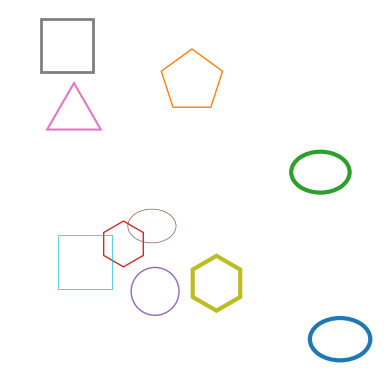[{"shape": "oval", "thickness": 3, "radius": 0.39, "center": [0.883, 0.119]}, {"shape": "pentagon", "thickness": 1, "radius": 0.42, "center": [0.499, 0.789]}, {"shape": "oval", "thickness": 3, "radius": 0.38, "center": [0.832, 0.553]}, {"shape": "hexagon", "thickness": 1, "radius": 0.3, "center": [0.321, 0.366]}, {"shape": "circle", "thickness": 1, "radius": 0.31, "center": [0.403, 0.243]}, {"shape": "oval", "thickness": 0.5, "radius": 0.31, "center": [0.395, 0.413]}, {"shape": "triangle", "thickness": 1.5, "radius": 0.4, "center": [0.192, 0.704]}, {"shape": "square", "thickness": 2, "radius": 0.34, "center": [0.174, 0.882]}, {"shape": "hexagon", "thickness": 3, "radius": 0.36, "center": [0.562, 0.264]}, {"shape": "square", "thickness": 0.5, "radius": 0.35, "center": [0.221, 0.32]}]